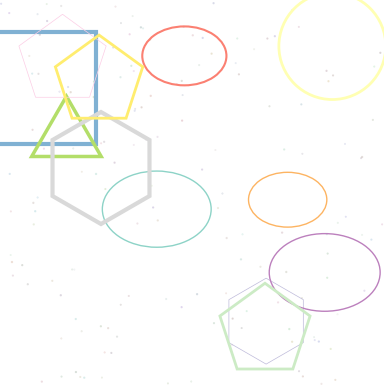[{"shape": "oval", "thickness": 1, "radius": 0.71, "center": [0.407, 0.457]}, {"shape": "circle", "thickness": 2, "radius": 0.69, "center": [0.863, 0.88]}, {"shape": "hexagon", "thickness": 0.5, "radius": 0.56, "center": [0.691, 0.166]}, {"shape": "oval", "thickness": 1.5, "radius": 0.55, "center": [0.479, 0.855]}, {"shape": "square", "thickness": 3, "radius": 0.73, "center": [0.105, 0.772]}, {"shape": "oval", "thickness": 1, "radius": 0.51, "center": [0.747, 0.481]}, {"shape": "triangle", "thickness": 2.5, "radius": 0.52, "center": [0.173, 0.646]}, {"shape": "pentagon", "thickness": 0.5, "radius": 0.6, "center": [0.162, 0.844]}, {"shape": "hexagon", "thickness": 3, "radius": 0.73, "center": [0.262, 0.564]}, {"shape": "oval", "thickness": 1, "radius": 0.72, "center": [0.843, 0.292]}, {"shape": "pentagon", "thickness": 2, "radius": 0.62, "center": [0.688, 0.141]}, {"shape": "pentagon", "thickness": 2, "radius": 0.6, "center": [0.257, 0.79]}]